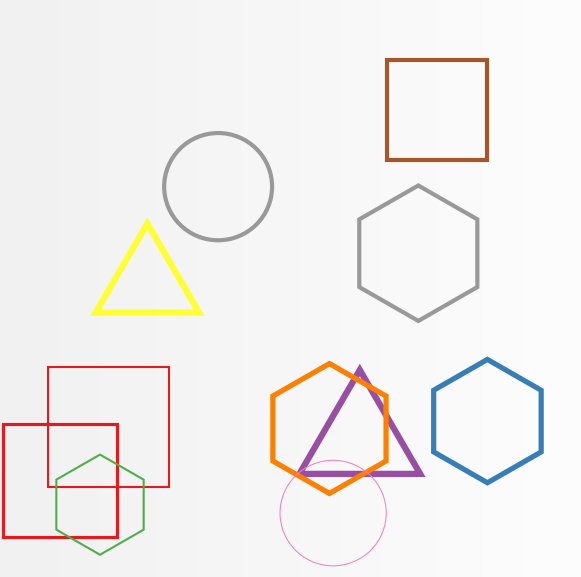[{"shape": "square", "thickness": 1.5, "radius": 0.49, "center": [0.104, 0.167]}, {"shape": "square", "thickness": 1, "radius": 0.52, "center": [0.187, 0.26]}, {"shape": "hexagon", "thickness": 2.5, "radius": 0.53, "center": [0.839, 0.27]}, {"shape": "hexagon", "thickness": 1, "radius": 0.43, "center": [0.172, 0.125]}, {"shape": "triangle", "thickness": 3, "radius": 0.6, "center": [0.619, 0.239]}, {"shape": "hexagon", "thickness": 2.5, "radius": 0.56, "center": [0.567, 0.257]}, {"shape": "triangle", "thickness": 3, "radius": 0.51, "center": [0.254, 0.509]}, {"shape": "square", "thickness": 2, "radius": 0.43, "center": [0.752, 0.809]}, {"shape": "circle", "thickness": 0.5, "radius": 0.46, "center": [0.573, 0.111]}, {"shape": "circle", "thickness": 2, "radius": 0.46, "center": [0.375, 0.676]}, {"shape": "hexagon", "thickness": 2, "radius": 0.59, "center": [0.72, 0.561]}]